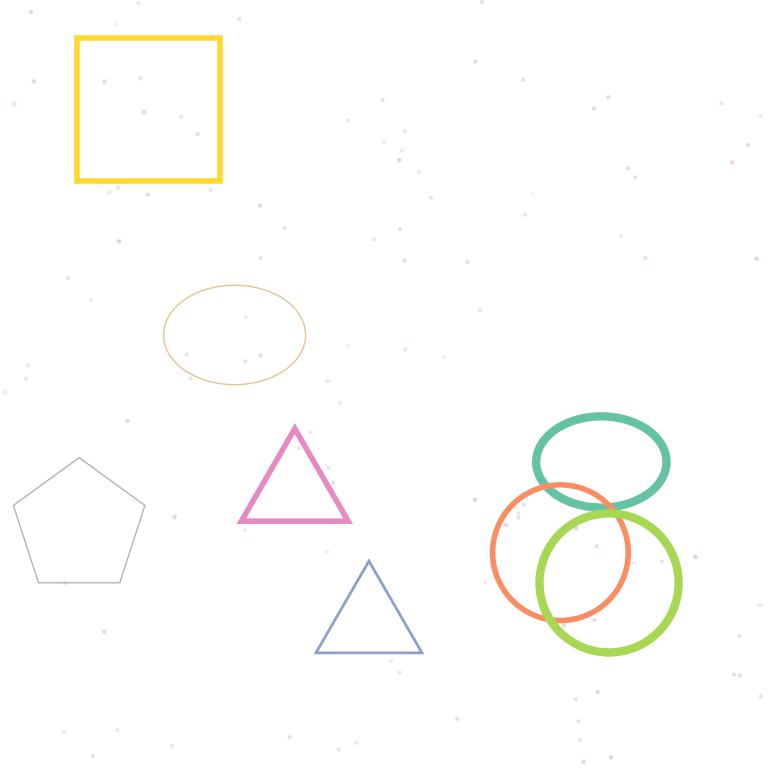[{"shape": "oval", "thickness": 3, "radius": 0.42, "center": [0.781, 0.4]}, {"shape": "circle", "thickness": 2, "radius": 0.44, "center": [0.728, 0.282]}, {"shape": "triangle", "thickness": 1, "radius": 0.4, "center": [0.479, 0.192]}, {"shape": "triangle", "thickness": 2, "radius": 0.4, "center": [0.383, 0.363]}, {"shape": "circle", "thickness": 3, "radius": 0.45, "center": [0.791, 0.243]}, {"shape": "square", "thickness": 2, "radius": 0.46, "center": [0.193, 0.858]}, {"shape": "oval", "thickness": 0.5, "radius": 0.46, "center": [0.305, 0.565]}, {"shape": "pentagon", "thickness": 0.5, "radius": 0.45, "center": [0.103, 0.316]}]